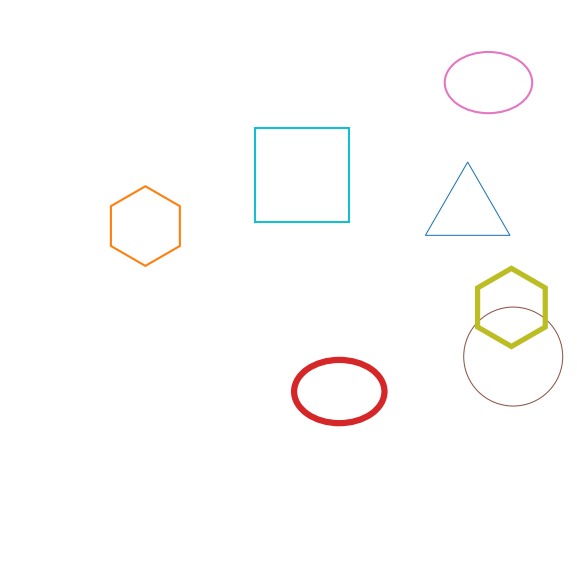[{"shape": "triangle", "thickness": 0.5, "radius": 0.42, "center": [0.81, 0.634]}, {"shape": "hexagon", "thickness": 1, "radius": 0.34, "center": [0.252, 0.608]}, {"shape": "oval", "thickness": 3, "radius": 0.39, "center": [0.588, 0.321]}, {"shape": "circle", "thickness": 0.5, "radius": 0.43, "center": [0.889, 0.382]}, {"shape": "oval", "thickness": 1, "radius": 0.38, "center": [0.846, 0.856]}, {"shape": "hexagon", "thickness": 2.5, "radius": 0.34, "center": [0.886, 0.467]}, {"shape": "square", "thickness": 1, "radius": 0.41, "center": [0.524, 0.696]}]